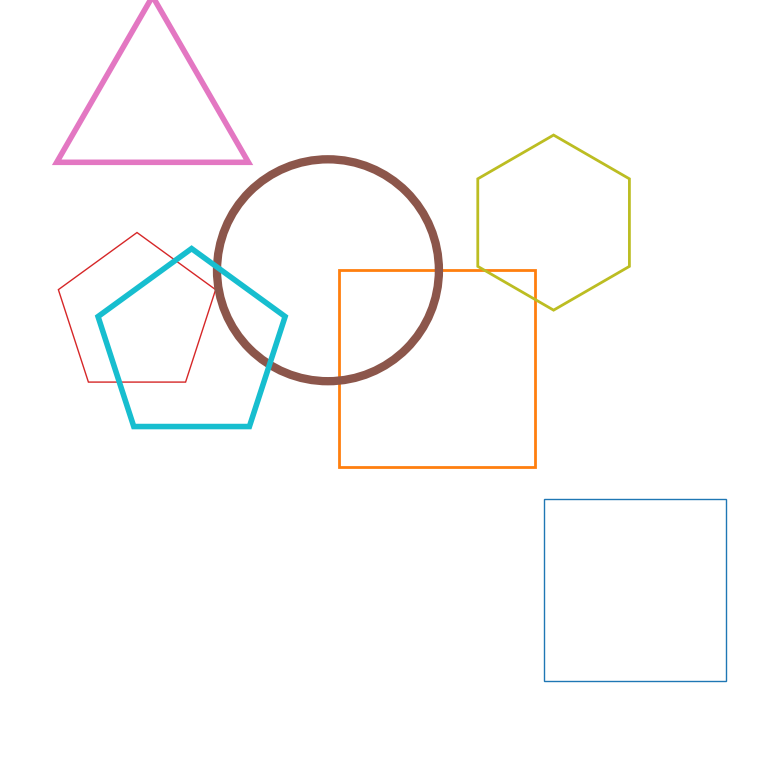[{"shape": "square", "thickness": 0.5, "radius": 0.59, "center": [0.825, 0.234]}, {"shape": "square", "thickness": 1, "radius": 0.64, "center": [0.568, 0.521]}, {"shape": "pentagon", "thickness": 0.5, "radius": 0.54, "center": [0.178, 0.591]}, {"shape": "circle", "thickness": 3, "radius": 0.72, "center": [0.426, 0.649]}, {"shape": "triangle", "thickness": 2, "radius": 0.72, "center": [0.198, 0.861]}, {"shape": "hexagon", "thickness": 1, "radius": 0.57, "center": [0.719, 0.711]}, {"shape": "pentagon", "thickness": 2, "radius": 0.64, "center": [0.249, 0.549]}]